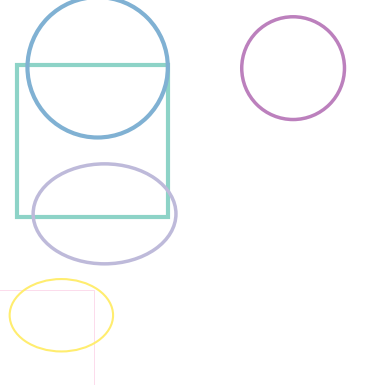[{"shape": "square", "thickness": 3, "radius": 0.99, "center": [0.24, 0.635]}, {"shape": "oval", "thickness": 2.5, "radius": 0.93, "center": [0.272, 0.445]}, {"shape": "circle", "thickness": 3, "radius": 0.91, "center": [0.254, 0.825]}, {"shape": "square", "thickness": 0.5, "radius": 0.68, "center": [0.109, 0.111]}, {"shape": "circle", "thickness": 2.5, "radius": 0.67, "center": [0.761, 0.823]}, {"shape": "oval", "thickness": 1.5, "radius": 0.67, "center": [0.159, 0.181]}]